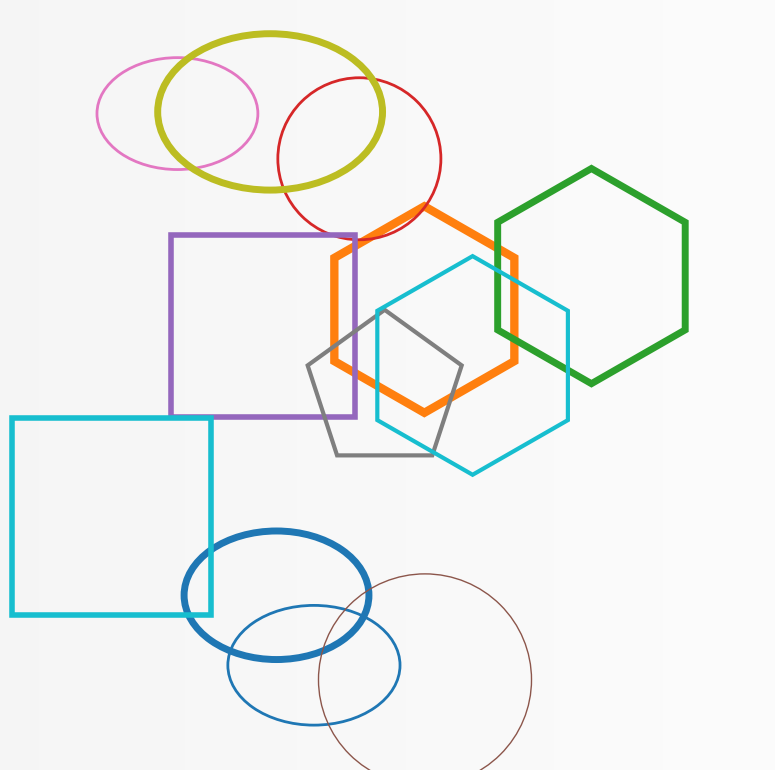[{"shape": "oval", "thickness": 1, "radius": 0.56, "center": [0.405, 0.136]}, {"shape": "oval", "thickness": 2.5, "radius": 0.6, "center": [0.357, 0.227]}, {"shape": "hexagon", "thickness": 3, "radius": 0.67, "center": [0.548, 0.598]}, {"shape": "hexagon", "thickness": 2.5, "radius": 0.7, "center": [0.763, 0.641]}, {"shape": "circle", "thickness": 1, "radius": 0.53, "center": [0.464, 0.794]}, {"shape": "square", "thickness": 2, "radius": 0.59, "center": [0.339, 0.577]}, {"shape": "circle", "thickness": 0.5, "radius": 0.69, "center": [0.548, 0.117]}, {"shape": "oval", "thickness": 1, "radius": 0.52, "center": [0.229, 0.852]}, {"shape": "pentagon", "thickness": 1.5, "radius": 0.52, "center": [0.496, 0.493]}, {"shape": "oval", "thickness": 2.5, "radius": 0.73, "center": [0.349, 0.855]}, {"shape": "hexagon", "thickness": 1.5, "radius": 0.71, "center": [0.61, 0.525]}, {"shape": "square", "thickness": 2, "radius": 0.64, "center": [0.144, 0.33]}]